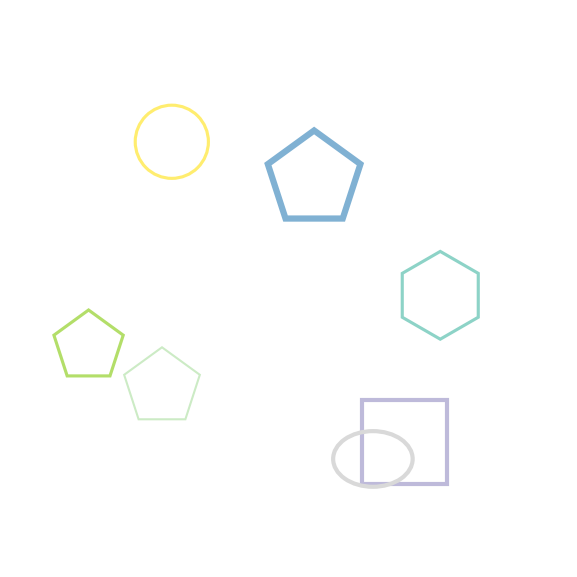[{"shape": "hexagon", "thickness": 1.5, "radius": 0.38, "center": [0.762, 0.488]}, {"shape": "square", "thickness": 2, "radius": 0.36, "center": [0.7, 0.234]}, {"shape": "pentagon", "thickness": 3, "radius": 0.42, "center": [0.544, 0.689]}, {"shape": "pentagon", "thickness": 1.5, "radius": 0.32, "center": [0.153, 0.399]}, {"shape": "oval", "thickness": 2, "radius": 0.34, "center": [0.646, 0.204]}, {"shape": "pentagon", "thickness": 1, "radius": 0.34, "center": [0.281, 0.329]}, {"shape": "circle", "thickness": 1.5, "radius": 0.32, "center": [0.298, 0.754]}]